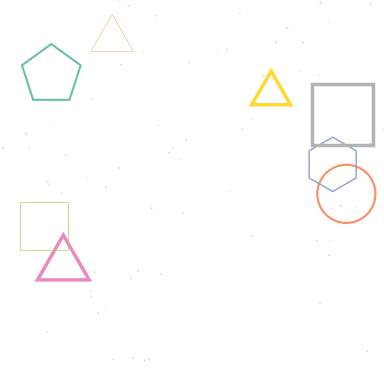[{"shape": "pentagon", "thickness": 1.5, "radius": 0.4, "center": [0.133, 0.805]}, {"shape": "circle", "thickness": 1.5, "radius": 0.38, "center": [0.9, 0.496]}, {"shape": "hexagon", "thickness": 1, "radius": 0.35, "center": [0.864, 0.573]}, {"shape": "triangle", "thickness": 2.5, "radius": 0.39, "center": [0.164, 0.312]}, {"shape": "square", "thickness": 0.5, "radius": 0.31, "center": [0.114, 0.414]}, {"shape": "triangle", "thickness": 2.5, "radius": 0.29, "center": [0.704, 0.757]}, {"shape": "triangle", "thickness": 0.5, "radius": 0.32, "center": [0.291, 0.898]}, {"shape": "square", "thickness": 2.5, "radius": 0.4, "center": [0.889, 0.702]}]